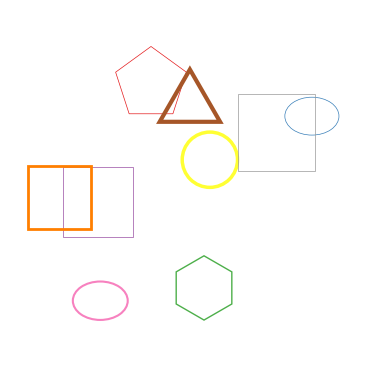[{"shape": "pentagon", "thickness": 0.5, "radius": 0.48, "center": [0.392, 0.783]}, {"shape": "oval", "thickness": 0.5, "radius": 0.35, "center": [0.81, 0.698]}, {"shape": "hexagon", "thickness": 1, "radius": 0.42, "center": [0.53, 0.252]}, {"shape": "square", "thickness": 0.5, "radius": 0.45, "center": [0.255, 0.475]}, {"shape": "square", "thickness": 2, "radius": 0.41, "center": [0.155, 0.488]}, {"shape": "circle", "thickness": 2.5, "radius": 0.36, "center": [0.545, 0.585]}, {"shape": "triangle", "thickness": 3, "radius": 0.45, "center": [0.493, 0.729]}, {"shape": "oval", "thickness": 1.5, "radius": 0.36, "center": [0.26, 0.219]}, {"shape": "square", "thickness": 0.5, "radius": 0.5, "center": [0.717, 0.655]}]